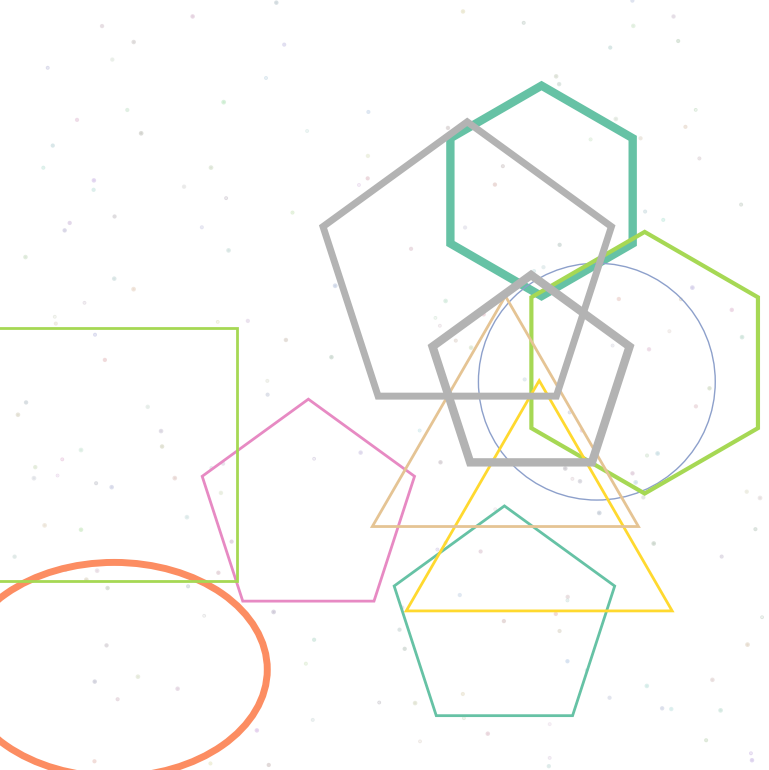[{"shape": "pentagon", "thickness": 1, "radius": 0.75, "center": [0.655, 0.192]}, {"shape": "hexagon", "thickness": 3, "radius": 0.68, "center": [0.703, 0.752]}, {"shape": "oval", "thickness": 2.5, "radius": 0.99, "center": [0.148, 0.13]}, {"shape": "circle", "thickness": 0.5, "radius": 0.77, "center": [0.775, 0.504]}, {"shape": "pentagon", "thickness": 1, "radius": 0.72, "center": [0.4, 0.337]}, {"shape": "square", "thickness": 1, "radius": 0.82, "center": [0.143, 0.41]}, {"shape": "hexagon", "thickness": 1.5, "radius": 0.85, "center": [0.837, 0.529]}, {"shape": "triangle", "thickness": 1, "radius": 1.0, "center": [0.7, 0.306]}, {"shape": "triangle", "thickness": 1, "radius": 1.0, "center": [0.656, 0.416]}, {"shape": "pentagon", "thickness": 3, "radius": 0.67, "center": [0.69, 0.508]}, {"shape": "pentagon", "thickness": 2.5, "radius": 0.98, "center": [0.607, 0.645]}]